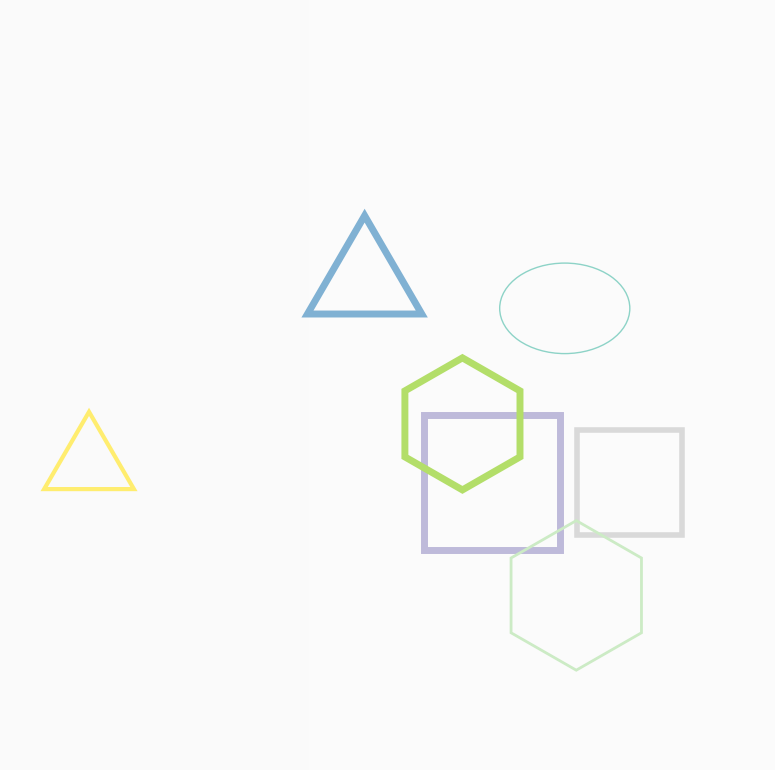[{"shape": "oval", "thickness": 0.5, "radius": 0.42, "center": [0.729, 0.6]}, {"shape": "square", "thickness": 2.5, "radius": 0.44, "center": [0.635, 0.374]}, {"shape": "triangle", "thickness": 2.5, "radius": 0.43, "center": [0.47, 0.635]}, {"shape": "hexagon", "thickness": 2.5, "radius": 0.43, "center": [0.597, 0.449]}, {"shape": "square", "thickness": 2, "radius": 0.34, "center": [0.812, 0.373]}, {"shape": "hexagon", "thickness": 1, "radius": 0.49, "center": [0.744, 0.227]}, {"shape": "triangle", "thickness": 1.5, "radius": 0.33, "center": [0.115, 0.398]}]